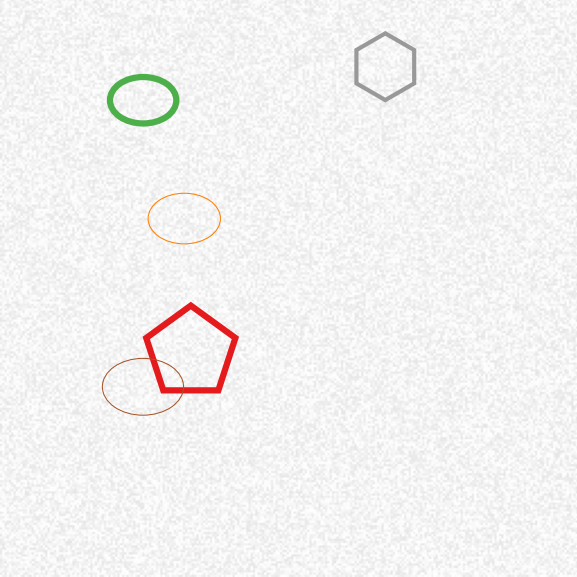[{"shape": "pentagon", "thickness": 3, "radius": 0.41, "center": [0.33, 0.389]}, {"shape": "oval", "thickness": 3, "radius": 0.29, "center": [0.248, 0.826]}, {"shape": "oval", "thickness": 0.5, "radius": 0.31, "center": [0.319, 0.621]}, {"shape": "oval", "thickness": 0.5, "radius": 0.35, "center": [0.248, 0.329]}, {"shape": "hexagon", "thickness": 2, "radius": 0.29, "center": [0.667, 0.884]}]